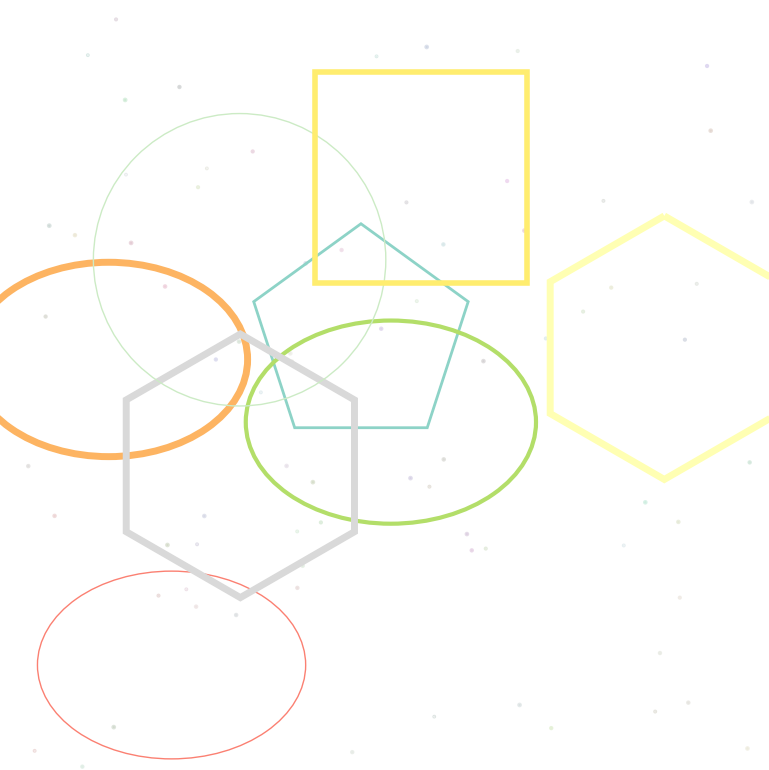[{"shape": "pentagon", "thickness": 1, "radius": 0.73, "center": [0.469, 0.563]}, {"shape": "hexagon", "thickness": 2.5, "radius": 0.86, "center": [0.863, 0.548]}, {"shape": "oval", "thickness": 0.5, "radius": 0.87, "center": [0.223, 0.136]}, {"shape": "oval", "thickness": 2.5, "radius": 0.9, "center": [0.141, 0.533]}, {"shape": "oval", "thickness": 1.5, "radius": 0.94, "center": [0.508, 0.452]}, {"shape": "hexagon", "thickness": 2.5, "radius": 0.86, "center": [0.312, 0.395]}, {"shape": "circle", "thickness": 0.5, "radius": 0.95, "center": [0.311, 0.663]}, {"shape": "square", "thickness": 2, "radius": 0.69, "center": [0.546, 0.769]}]